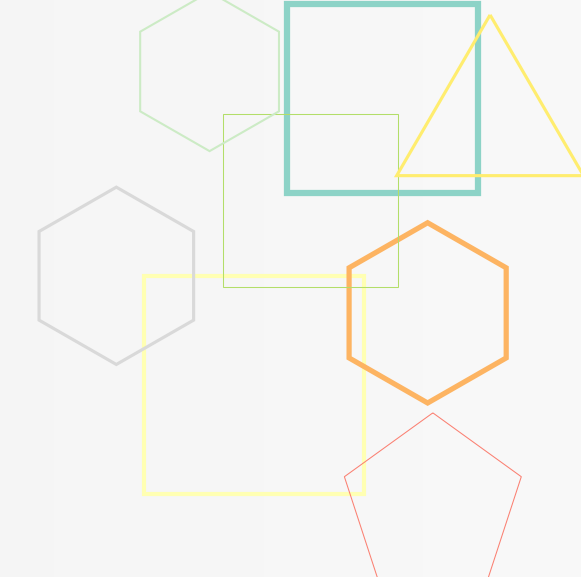[{"shape": "square", "thickness": 3, "radius": 0.82, "center": [0.658, 0.828]}, {"shape": "square", "thickness": 2, "radius": 0.94, "center": [0.437, 0.332]}, {"shape": "pentagon", "thickness": 0.5, "radius": 0.8, "center": [0.745, 0.124]}, {"shape": "hexagon", "thickness": 2.5, "radius": 0.78, "center": [0.736, 0.457]}, {"shape": "square", "thickness": 0.5, "radius": 0.75, "center": [0.534, 0.652]}, {"shape": "hexagon", "thickness": 1.5, "radius": 0.77, "center": [0.2, 0.522]}, {"shape": "hexagon", "thickness": 1, "radius": 0.69, "center": [0.361, 0.875]}, {"shape": "triangle", "thickness": 1.5, "radius": 0.93, "center": [0.843, 0.788]}]